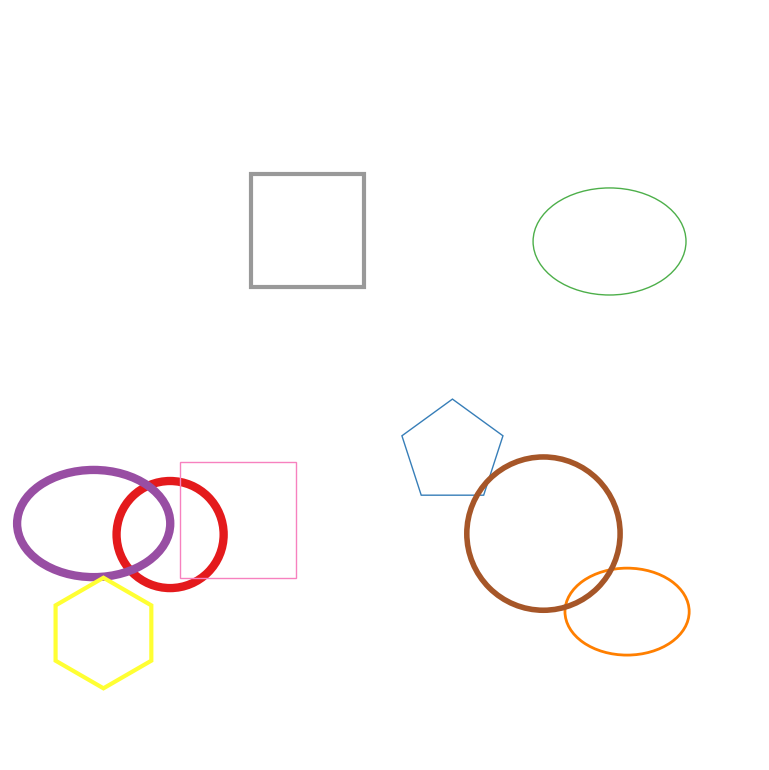[{"shape": "circle", "thickness": 3, "radius": 0.35, "center": [0.221, 0.306]}, {"shape": "pentagon", "thickness": 0.5, "radius": 0.34, "center": [0.588, 0.413]}, {"shape": "oval", "thickness": 0.5, "radius": 0.5, "center": [0.792, 0.686]}, {"shape": "oval", "thickness": 3, "radius": 0.5, "center": [0.122, 0.32]}, {"shape": "oval", "thickness": 1, "radius": 0.4, "center": [0.814, 0.206]}, {"shape": "hexagon", "thickness": 1.5, "radius": 0.36, "center": [0.134, 0.178]}, {"shape": "circle", "thickness": 2, "radius": 0.5, "center": [0.706, 0.307]}, {"shape": "square", "thickness": 0.5, "radius": 0.38, "center": [0.309, 0.325]}, {"shape": "square", "thickness": 1.5, "radius": 0.37, "center": [0.399, 0.7]}]